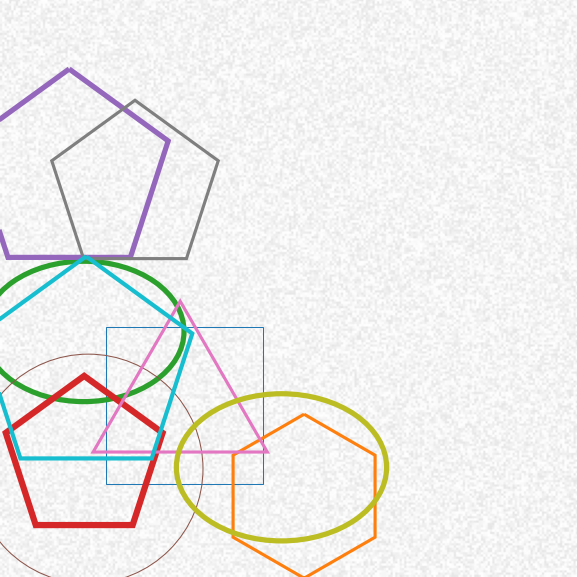[{"shape": "square", "thickness": 0.5, "radius": 0.68, "center": [0.32, 0.297]}, {"shape": "hexagon", "thickness": 1.5, "radius": 0.71, "center": [0.527, 0.14]}, {"shape": "oval", "thickness": 2.5, "radius": 0.87, "center": [0.145, 0.425]}, {"shape": "pentagon", "thickness": 3, "radius": 0.71, "center": [0.146, 0.205]}, {"shape": "pentagon", "thickness": 2.5, "radius": 0.9, "center": [0.12, 0.699]}, {"shape": "circle", "thickness": 0.5, "radius": 0.99, "center": [0.153, 0.187]}, {"shape": "triangle", "thickness": 1.5, "radius": 0.87, "center": [0.312, 0.303]}, {"shape": "pentagon", "thickness": 1.5, "radius": 0.76, "center": [0.234, 0.674]}, {"shape": "oval", "thickness": 2.5, "radius": 0.91, "center": [0.487, 0.19]}, {"shape": "pentagon", "thickness": 2, "radius": 0.97, "center": [0.149, 0.362]}]